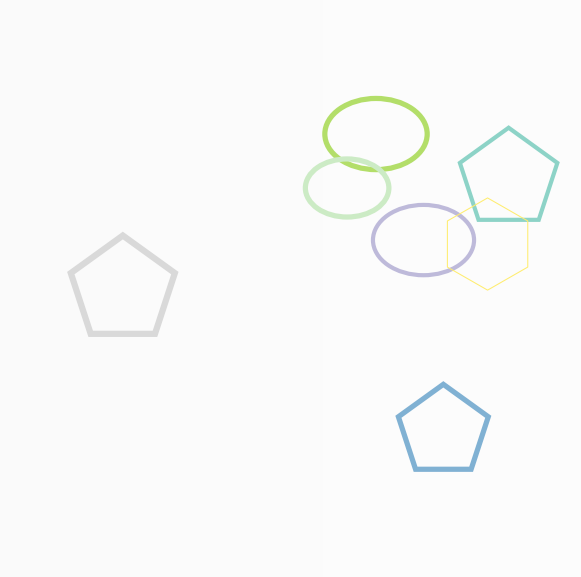[{"shape": "pentagon", "thickness": 2, "radius": 0.44, "center": [0.875, 0.69]}, {"shape": "oval", "thickness": 2, "radius": 0.43, "center": [0.729, 0.583]}, {"shape": "pentagon", "thickness": 2.5, "radius": 0.41, "center": [0.763, 0.252]}, {"shape": "oval", "thickness": 2.5, "radius": 0.44, "center": [0.647, 0.767]}, {"shape": "pentagon", "thickness": 3, "radius": 0.47, "center": [0.211, 0.497]}, {"shape": "oval", "thickness": 2.5, "radius": 0.36, "center": [0.597, 0.674]}, {"shape": "hexagon", "thickness": 0.5, "radius": 0.4, "center": [0.839, 0.577]}]